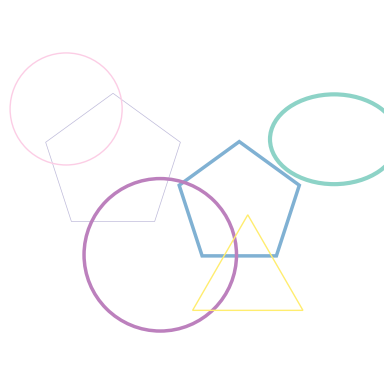[{"shape": "oval", "thickness": 3, "radius": 0.83, "center": [0.868, 0.638]}, {"shape": "pentagon", "thickness": 0.5, "radius": 0.92, "center": [0.294, 0.574]}, {"shape": "pentagon", "thickness": 2.5, "radius": 0.82, "center": [0.621, 0.468]}, {"shape": "circle", "thickness": 1, "radius": 0.73, "center": [0.172, 0.717]}, {"shape": "circle", "thickness": 2.5, "radius": 0.99, "center": [0.416, 0.338]}, {"shape": "triangle", "thickness": 1, "radius": 0.83, "center": [0.644, 0.277]}]